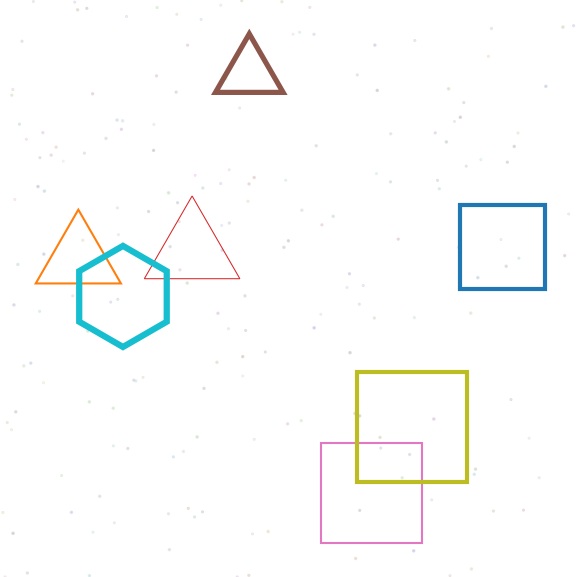[{"shape": "square", "thickness": 2, "radius": 0.37, "center": [0.87, 0.572]}, {"shape": "triangle", "thickness": 1, "radius": 0.43, "center": [0.136, 0.551]}, {"shape": "triangle", "thickness": 0.5, "radius": 0.48, "center": [0.333, 0.564]}, {"shape": "triangle", "thickness": 2.5, "radius": 0.34, "center": [0.432, 0.873]}, {"shape": "square", "thickness": 1, "radius": 0.43, "center": [0.643, 0.146]}, {"shape": "square", "thickness": 2, "radius": 0.47, "center": [0.714, 0.26]}, {"shape": "hexagon", "thickness": 3, "radius": 0.44, "center": [0.213, 0.486]}]